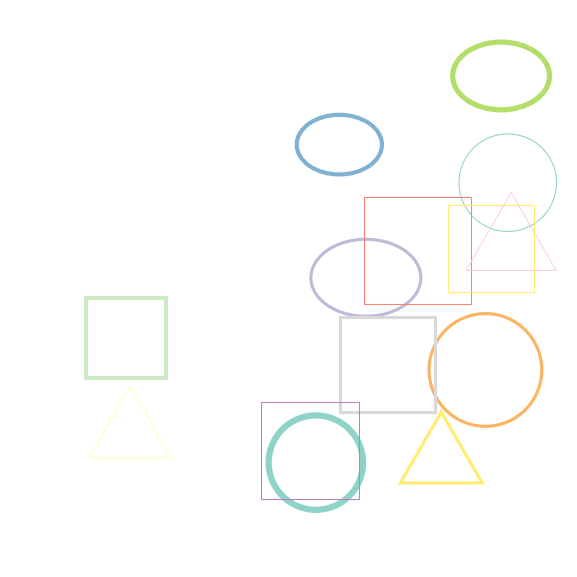[{"shape": "circle", "thickness": 3, "radius": 0.41, "center": [0.547, 0.198]}, {"shape": "circle", "thickness": 0.5, "radius": 0.42, "center": [0.879, 0.683]}, {"shape": "triangle", "thickness": 0.5, "radius": 0.41, "center": [0.225, 0.247]}, {"shape": "oval", "thickness": 1.5, "radius": 0.48, "center": [0.634, 0.518]}, {"shape": "square", "thickness": 0.5, "radius": 0.46, "center": [0.723, 0.566]}, {"shape": "oval", "thickness": 2, "radius": 0.37, "center": [0.588, 0.749]}, {"shape": "circle", "thickness": 1.5, "radius": 0.49, "center": [0.841, 0.359]}, {"shape": "oval", "thickness": 2.5, "radius": 0.42, "center": [0.868, 0.868]}, {"shape": "triangle", "thickness": 0.5, "radius": 0.45, "center": [0.885, 0.576]}, {"shape": "square", "thickness": 1.5, "radius": 0.41, "center": [0.671, 0.367]}, {"shape": "square", "thickness": 0.5, "radius": 0.42, "center": [0.537, 0.219]}, {"shape": "square", "thickness": 2, "radius": 0.35, "center": [0.218, 0.414]}, {"shape": "square", "thickness": 0.5, "radius": 0.37, "center": [0.851, 0.569]}, {"shape": "triangle", "thickness": 1.5, "radius": 0.41, "center": [0.764, 0.204]}]